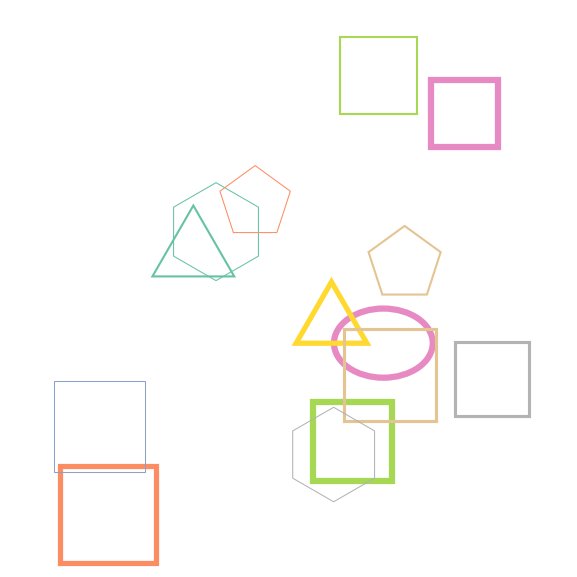[{"shape": "triangle", "thickness": 1, "radius": 0.41, "center": [0.335, 0.561]}, {"shape": "hexagon", "thickness": 0.5, "radius": 0.42, "center": [0.374, 0.598]}, {"shape": "square", "thickness": 2.5, "radius": 0.42, "center": [0.187, 0.108]}, {"shape": "pentagon", "thickness": 0.5, "radius": 0.32, "center": [0.442, 0.648]}, {"shape": "square", "thickness": 0.5, "radius": 0.39, "center": [0.172, 0.261]}, {"shape": "oval", "thickness": 3, "radius": 0.43, "center": [0.664, 0.405]}, {"shape": "square", "thickness": 3, "radius": 0.29, "center": [0.805, 0.802]}, {"shape": "square", "thickness": 1, "radius": 0.33, "center": [0.655, 0.868]}, {"shape": "square", "thickness": 3, "radius": 0.34, "center": [0.611, 0.234]}, {"shape": "triangle", "thickness": 2.5, "radius": 0.35, "center": [0.574, 0.44]}, {"shape": "pentagon", "thickness": 1, "radius": 0.33, "center": [0.701, 0.542]}, {"shape": "square", "thickness": 1.5, "radius": 0.4, "center": [0.676, 0.35]}, {"shape": "hexagon", "thickness": 0.5, "radius": 0.41, "center": [0.578, 0.212]}, {"shape": "square", "thickness": 1.5, "radius": 0.32, "center": [0.852, 0.344]}]